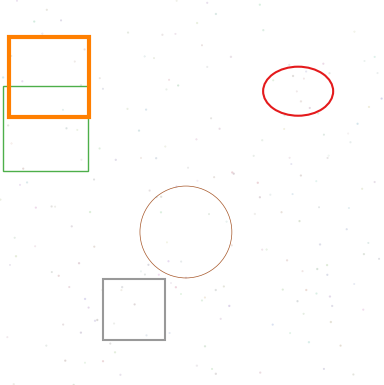[{"shape": "oval", "thickness": 1.5, "radius": 0.45, "center": [0.774, 0.763]}, {"shape": "square", "thickness": 1, "radius": 0.55, "center": [0.118, 0.666]}, {"shape": "square", "thickness": 3, "radius": 0.52, "center": [0.128, 0.8]}, {"shape": "circle", "thickness": 0.5, "radius": 0.6, "center": [0.483, 0.397]}, {"shape": "square", "thickness": 1.5, "radius": 0.4, "center": [0.348, 0.196]}]